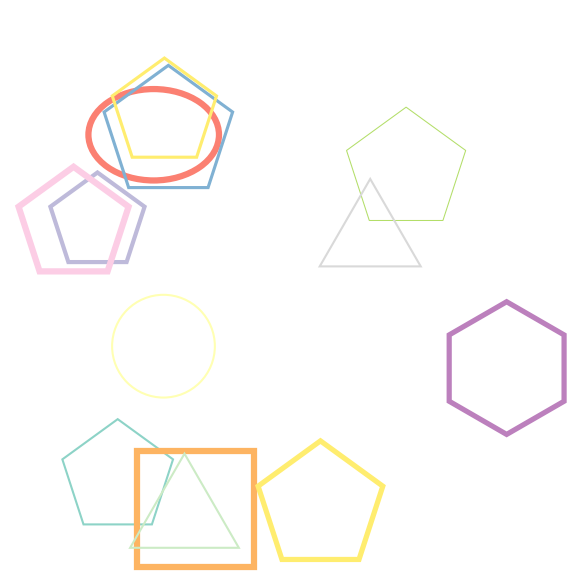[{"shape": "pentagon", "thickness": 1, "radius": 0.5, "center": [0.204, 0.173]}, {"shape": "circle", "thickness": 1, "radius": 0.44, "center": [0.283, 0.4]}, {"shape": "pentagon", "thickness": 2, "radius": 0.43, "center": [0.169, 0.615]}, {"shape": "oval", "thickness": 3, "radius": 0.57, "center": [0.266, 0.766]}, {"shape": "pentagon", "thickness": 1.5, "radius": 0.58, "center": [0.292, 0.769]}, {"shape": "square", "thickness": 3, "radius": 0.5, "center": [0.338, 0.118]}, {"shape": "pentagon", "thickness": 0.5, "radius": 0.54, "center": [0.703, 0.705]}, {"shape": "pentagon", "thickness": 3, "radius": 0.5, "center": [0.127, 0.61]}, {"shape": "triangle", "thickness": 1, "radius": 0.5, "center": [0.641, 0.588]}, {"shape": "hexagon", "thickness": 2.5, "radius": 0.57, "center": [0.877, 0.362]}, {"shape": "triangle", "thickness": 1, "radius": 0.54, "center": [0.319, 0.105]}, {"shape": "pentagon", "thickness": 2.5, "radius": 0.57, "center": [0.555, 0.122]}, {"shape": "pentagon", "thickness": 1.5, "radius": 0.47, "center": [0.285, 0.804]}]